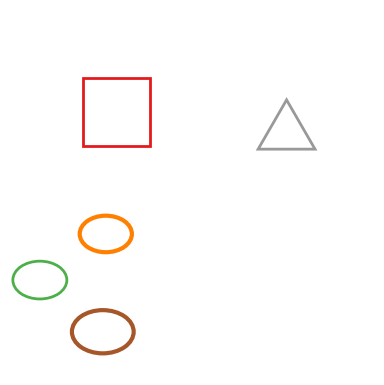[{"shape": "square", "thickness": 2, "radius": 0.44, "center": [0.302, 0.709]}, {"shape": "oval", "thickness": 2, "radius": 0.35, "center": [0.104, 0.273]}, {"shape": "oval", "thickness": 3, "radius": 0.34, "center": [0.275, 0.392]}, {"shape": "oval", "thickness": 3, "radius": 0.4, "center": [0.267, 0.138]}, {"shape": "triangle", "thickness": 2, "radius": 0.43, "center": [0.744, 0.655]}]